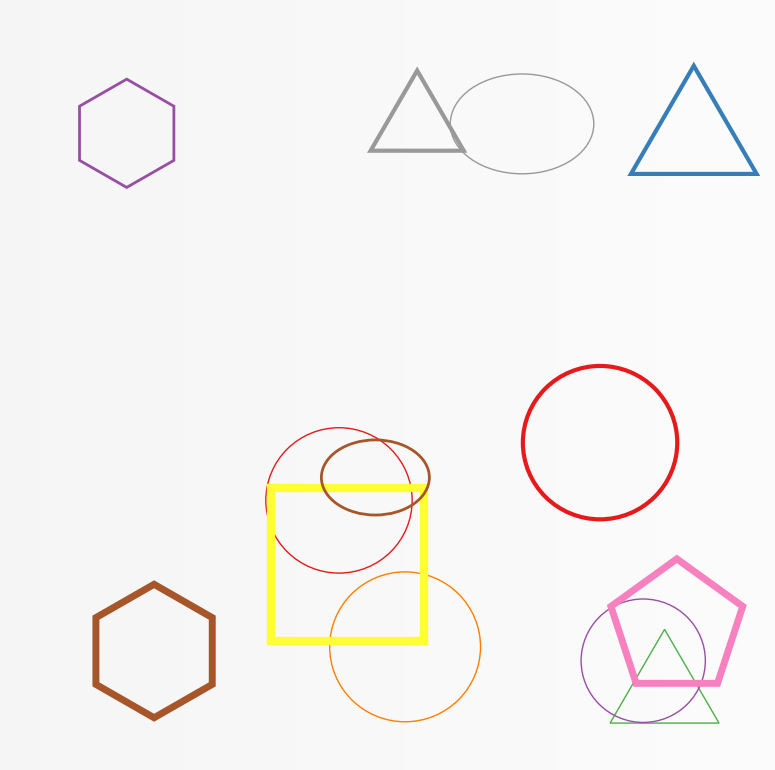[{"shape": "circle", "thickness": 0.5, "radius": 0.47, "center": [0.437, 0.35]}, {"shape": "circle", "thickness": 1.5, "radius": 0.5, "center": [0.774, 0.425]}, {"shape": "triangle", "thickness": 1.5, "radius": 0.47, "center": [0.895, 0.821]}, {"shape": "triangle", "thickness": 0.5, "radius": 0.41, "center": [0.857, 0.102]}, {"shape": "circle", "thickness": 0.5, "radius": 0.4, "center": [0.83, 0.142]}, {"shape": "hexagon", "thickness": 1, "radius": 0.35, "center": [0.163, 0.827]}, {"shape": "circle", "thickness": 0.5, "radius": 0.49, "center": [0.523, 0.16]}, {"shape": "square", "thickness": 3, "radius": 0.49, "center": [0.448, 0.267]}, {"shape": "oval", "thickness": 1, "radius": 0.35, "center": [0.484, 0.38]}, {"shape": "hexagon", "thickness": 2.5, "radius": 0.43, "center": [0.199, 0.155]}, {"shape": "pentagon", "thickness": 2.5, "radius": 0.45, "center": [0.873, 0.185]}, {"shape": "oval", "thickness": 0.5, "radius": 0.46, "center": [0.674, 0.839]}, {"shape": "triangle", "thickness": 1.5, "radius": 0.35, "center": [0.538, 0.839]}]